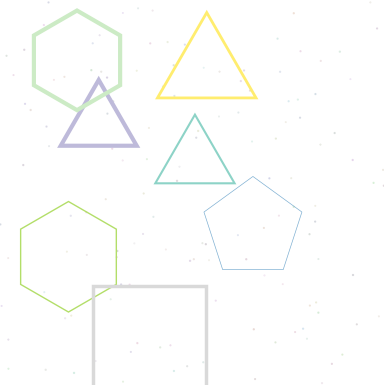[{"shape": "triangle", "thickness": 1.5, "radius": 0.59, "center": [0.506, 0.583]}, {"shape": "triangle", "thickness": 3, "radius": 0.57, "center": [0.256, 0.678]}, {"shape": "pentagon", "thickness": 0.5, "radius": 0.67, "center": [0.657, 0.408]}, {"shape": "hexagon", "thickness": 1, "radius": 0.72, "center": [0.178, 0.333]}, {"shape": "square", "thickness": 2.5, "radius": 0.73, "center": [0.389, 0.11]}, {"shape": "hexagon", "thickness": 3, "radius": 0.65, "center": [0.2, 0.843]}, {"shape": "triangle", "thickness": 2, "radius": 0.74, "center": [0.537, 0.82]}]